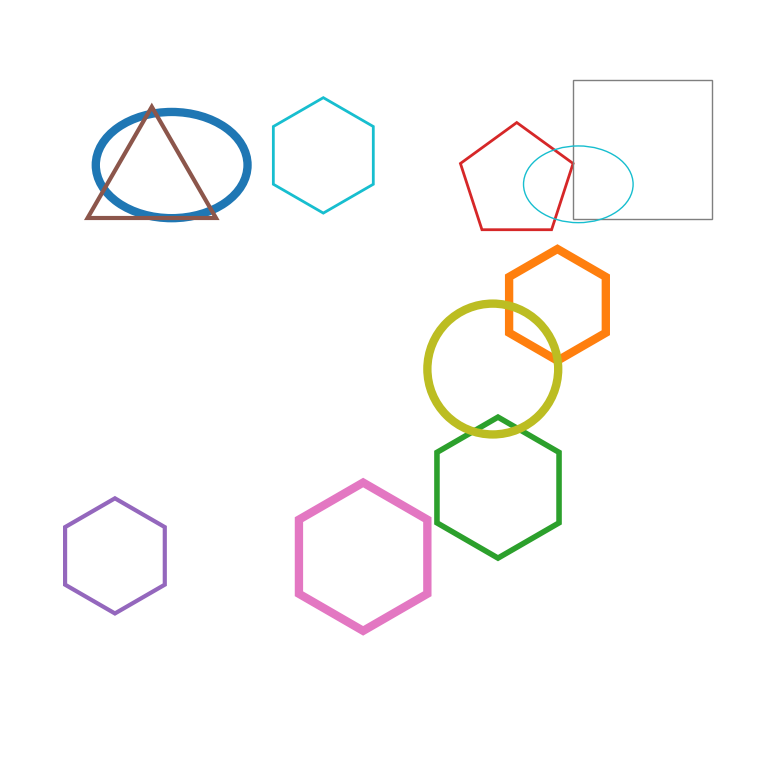[{"shape": "oval", "thickness": 3, "radius": 0.49, "center": [0.223, 0.786]}, {"shape": "hexagon", "thickness": 3, "radius": 0.36, "center": [0.724, 0.604]}, {"shape": "hexagon", "thickness": 2, "radius": 0.46, "center": [0.647, 0.367]}, {"shape": "pentagon", "thickness": 1, "radius": 0.38, "center": [0.671, 0.764]}, {"shape": "hexagon", "thickness": 1.5, "radius": 0.37, "center": [0.149, 0.278]}, {"shape": "triangle", "thickness": 1.5, "radius": 0.48, "center": [0.197, 0.765]}, {"shape": "hexagon", "thickness": 3, "radius": 0.48, "center": [0.472, 0.277]}, {"shape": "square", "thickness": 0.5, "radius": 0.45, "center": [0.835, 0.805]}, {"shape": "circle", "thickness": 3, "radius": 0.42, "center": [0.64, 0.521]}, {"shape": "hexagon", "thickness": 1, "radius": 0.37, "center": [0.42, 0.798]}, {"shape": "oval", "thickness": 0.5, "radius": 0.36, "center": [0.751, 0.761]}]